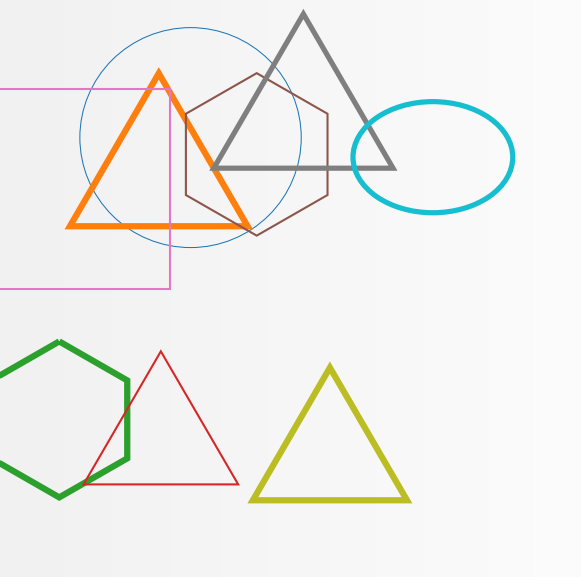[{"shape": "circle", "thickness": 0.5, "radius": 0.95, "center": [0.328, 0.761]}, {"shape": "triangle", "thickness": 3, "radius": 0.88, "center": [0.273, 0.696]}, {"shape": "hexagon", "thickness": 3, "radius": 0.68, "center": [0.102, 0.273]}, {"shape": "triangle", "thickness": 1, "radius": 0.77, "center": [0.277, 0.237]}, {"shape": "hexagon", "thickness": 1, "radius": 0.7, "center": [0.442, 0.732]}, {"shape": "square", "thickness": 1, "radius": 0.87, "center": [0.12, 0.672]}, {"shape": "triangle", "thickness": 2.5, "radius": 0.89, "center": [0.522, 0.797]}, {"shape": "triangle", "thickness": 3, "radius": 0.77, "center": [0.568, 0.209]}, {"shape": "oval", "thickness": 2.5, "radius": 0.69, "center": [0.745, 0.727]}]